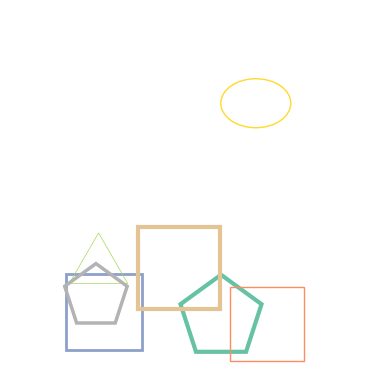[{"shape": "pentagon", "thickness": 3, "radius": 0.55, "center": [0.574, 0.176]}, {"shape": "square", "thickness": 1, "radius": 0.48, "center": [0.693, 0.159]}, {"shape": "square", "thickness": 2, "radius": 0.5, "center": [0.271, 0.189]}, {"shape": "triangle", "thickness": 0.5, "radius": 0.44, "center": [0.256, 0.308]}, {"shape": "oval", "thickness": 1, "radius": 0.45, "center": [0.664, 0.732]}, {"shape": "square", "thickness": 3, "radius": 0.53, "center": [0.465, 0.303]}, {"shape": "pentagon", "thickness": 2.5, "radius": 0.43, "center": [0.249, 0.23]}]